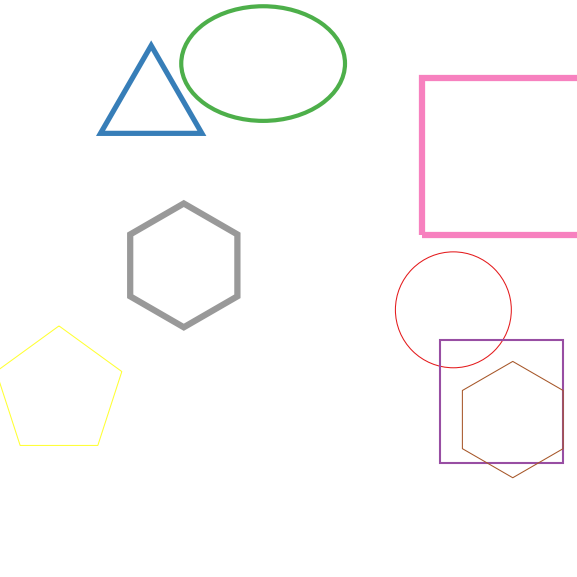[{"shape": "circle", "thickness": 0.5, "radius": 0.5, "center": [0.785, 0.463]}, {"shape": "triangle", "thickness": 2.5, "radius": 0.51, "center": [0.262, 0.819]}, {"shape": "oval", "thickness": 2, "radius": 0.71, "center": [0.456, 0.889]}, {"shape": "square", "thickness": 1, "radius": 0.53, "center": [0.869, 0.304]}, {"shape": "pentagon", "thickness": 0.5, "radius": 0.57, "center": [0.102, 0.32]}, {"shape": "hexagon", "thickness": 0.5, "radius": 0.5, "center": [0.888, 0.273]}, {"shape": "square", "thickness": 3, "radius": 0.68, "center": [0.867, 0.728]}, {"shape": "hexagon", "thickness": 3, "radius": 0.54, "center": [0.318, 0.54]}]